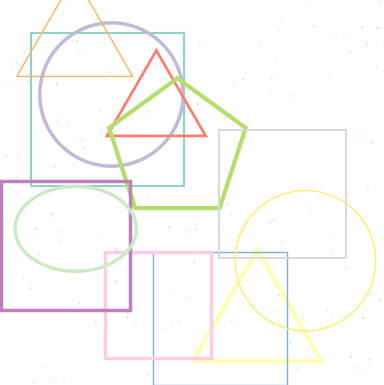[{"shape": "square", "thickness": 1.5, "radius": 0.99, "center": [0.278, 0.716]}, {"shape": "triangle", "thickness": 3, "radius": 0.96, "center": [0.668, 0.159]}, {"shape": "circle", "thickness": 2.5, "radius": 0.93, "center": [0.289, 0.755]}, {"shape": "triangle", "thickness": 2, "radius": 0.74, "center": [0.406, 0.721]}, {"shape": "square", "thickness": 1, "radius": 0.87, "center": [0.571, 0.173]}, {"shape": "triangle", "thickness": 1, "radius": 0.87, "center": [0.194, 0.888]}, {"shape": "pentagon", "thickness": 3, "radius": 0.93, "center": [0.461, 0.61]}, {"shape": "square", "thickness": 2.5, "radius": 0.69, "center": [0.411, 0.208]}, {"shape": "square", "thickness": 1.5, "radius": 0.83, "center": [0.733, 0.496]}, {"shape": "square", "thickness": 2.5, "radius": 0.84, "center": [0.171, 0.362]}, {"shape": "oval", "thickness": 2.5, "radius": 0.79, "center": [0.197, 0.406]}, {"shape": "circle", "thickness": 1, "radius": 0.91, "center": [0.793, 0.323]}]